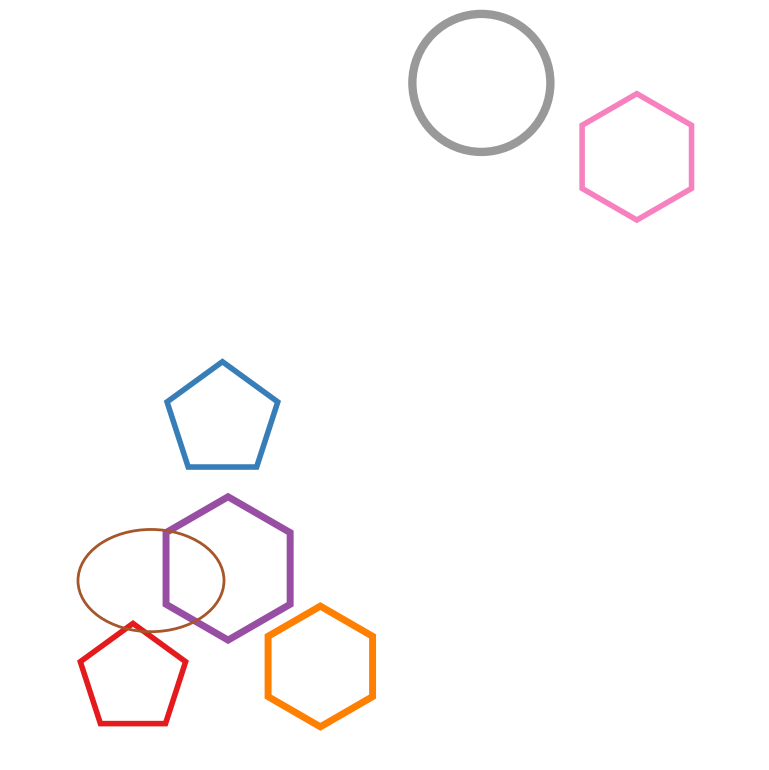[{"shape": "pentagon", "thickness": 2, "radius": 0.36, "center": [0.173, 0.118]}, {"shape": "pentagon", "thickness": 2, "radius": 0.38, "center": [0.289, 0.455]}, {"shape": "hexagon", "thickness": 2.5, "radius": 0.47, "center": [0.296, 0.262]}, {"shape": "hexagon", "thickness": 2.5, "radius": 0.39, "center": [0.416, 0.134]}, {"shape": "oval", "thickness": 1, "radius": 0.47, "center": [0.196, 0.246]}, {"shape": "hexagon", "thickness": 2, "radius": 0.41, "center": [0.827, 0.796]}, {"shape": "circle", "thickness": 3, "radius": 0.45, "center": [0.625, 0.892]}]